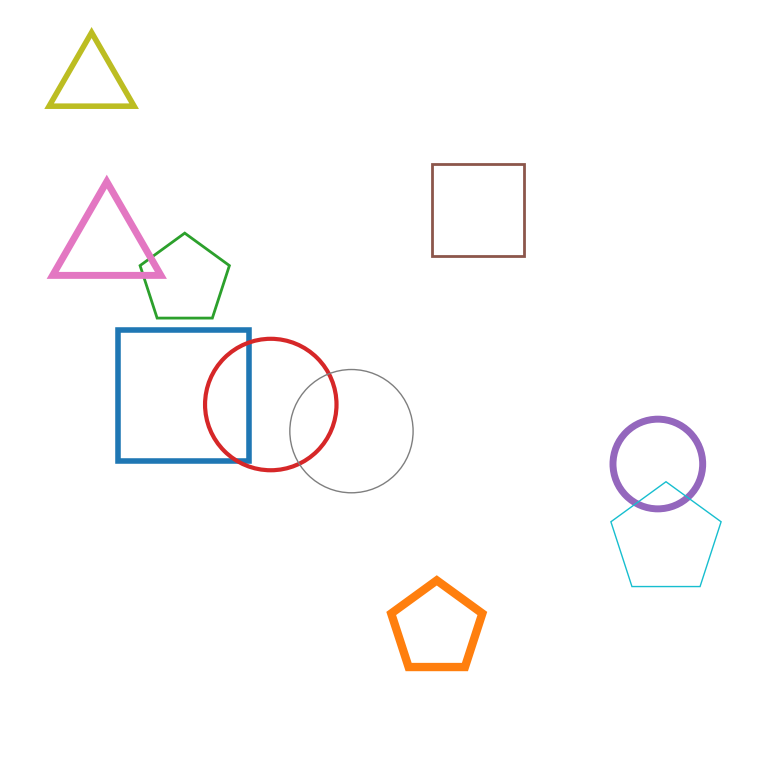[{"shape": "square", "thickness": 2, "radius": 0.42, "center": [0.238, 0.486]}, {"shape": "pentagon", "thickness": 3, "radius": 0.31, "center": [0.567, 0.184]}, {"shape": "pentagon", "thickness": 1, "radius": 0.3, "center": [0.24, 0.636]}, {"shape": "circle", "thickness": 1.5, "radius": 0.43, "center": [0.352, 0.475]}, {"shape": "circle", "thickness": 2.5, "radius": 0.29, "center": [0.854, 0.397]}, {"shape": "square", "thickness": 1, "radius": 0.3, "center": [0.621, 0.727]}, {"shape": "triangle", "thickness": 2.5, "radius": 0.41, "center": [0.139, 0.683]}, {"shape": "circle", "thickness": 0.5, "radius": 0.4, "center": [0.456, 0.44]}, {"shape": "triangle", "thickness": 2, "radius": 0.32, "center": [0.119, 0.894]}, {"shape": "pentagon", "thickness": 0.5, "radius": 0.38, "center": [0.865, 0.299]}]